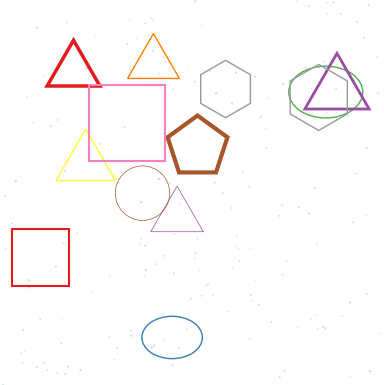[{"shape": "triangle", "thickness": 2.5, "radius": 0.4, "center": [0.191, 0.816]}, {"shape": "square", "thickness": 1.5, "radius": 0.37, "center": [0.105, 0.332]}, {"shape": "oval", "thickness": 1, "radius": 0.39, "center": [0.447, 0.123]}, {"shape": "oval", "thickness": 1, "radius": 0.48, "center": [0.846, 0.761]}, {"shape": "triangle", "thickness": 2, "radius": 0.48, "center": [0.875, 0.765]}, {"shape": "triangle", "thickness": 0.5, "radius": 0.39, "center": [0.46, 0.438]}, {"shape": "triangle", "thickness": 1, "radius": 0.39, "center": [0.399, 0.835]}, {"shape": "triangle", "thickness": 1, "radius": 0.45, "center": [0.223, 0.576]}, {"shape": "pentagon", "thickness": 3, "radius": 0.41, "center": [0.513, 0.618]}, {"shape": "circle", "thickness": 0.5, "radius": 0.35, "center": [0.37, 0.498]}, {"shape": "square", "thickness": 1.5, "radius": 0.49, "center": [0.329, 0.682]}, {"shape": "hexagon", "thickness": 1, "radius": 0.43, "center": [0.828, 0.747]}, {"shape": "hexagon", "thickness": 1, "radius": 0.37, "center": [0.586, 0.769]}]